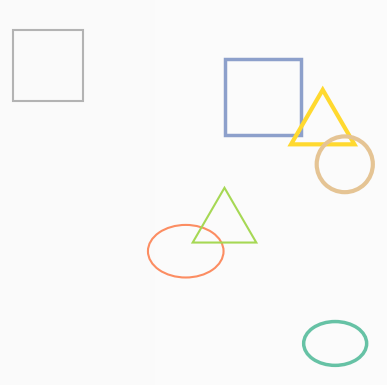[{"shape": "oval", "thickness": 2.5, "radius": 0.41, "center": [0.865, 0.108]}, {"shape": "oval", "thickness": 1.5, "radius": 0.49, "center": [0.479, 0.348]}, {"shape": "square", "thickness": 2.5, "radius": 0.49, "center": [0.679, 0.748]}, {"shape": "triangle", "thickness": 1.5, "radius": 0.47, "center": [0.579, 0.417]}, {"shape": "triangle", "thickness": 3, "radius": 0.47, "center": [0.833, 0.672]}, {"shape": "circle", "thickness": 3, "radius": 0.36, "center": [0.89, 0.573]}, {"shape": "square", "thickness": 1.5, "radius": 0.46, "center": [0.124, 0.83]}]